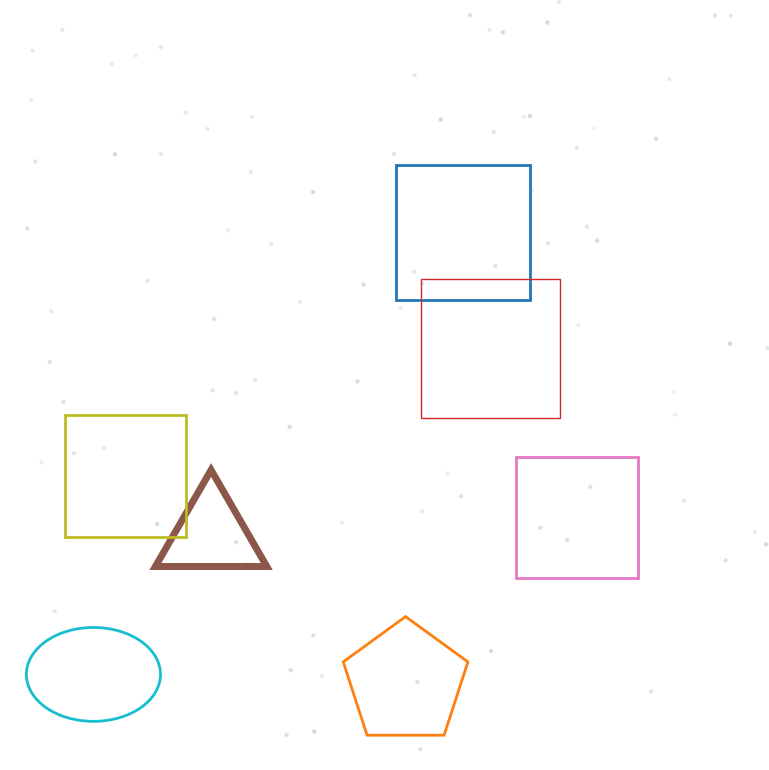[{"shape": "square", "thickness": 1, "radius": 0.44, "center": [0.601, 0.698]}, {"shape": "pentagon", "thickness": 1, "radius": 0.43, "center": [0.527, 0.114]}, {"shape": "square", "thickness": 0.5, "radius": 0.45, "center": [0.637, 0.548]}, {"shape": "triangle", "thickness": 2.5, "radius": 0.42, "center": [0.274, 0.306]}, {"shape": "square", "thickness": 1, "radius": 0.39, "center": [0.749, 0.328]}, {"shape": "square", "thickness": 1, "radius": 0.39, "center": [0.163, 0.382]}, {"shape": "oval", "thickness": 1, "radius": 0.44, "center": [0.121, 0.124]}]